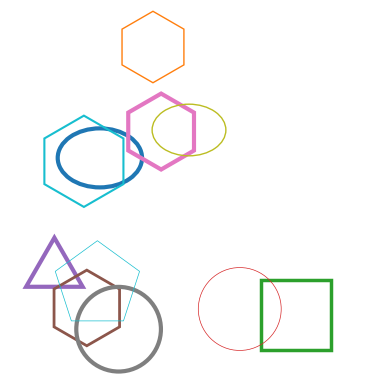[{"shape": "oval", "thickness": 3, "radius": 0.55, "center": [0.259, 0.59]}, {"shape": "hexagon", "thickness": 1, "radius": 0.46, "center": [0.397, 0.878]}, {"shape": "square", "thickness": 2.5, "radius": 0.45, "center": [0.768, 0.182]}, {"shape": "circle", "thickness": 0.5, "radius": 0.54, "center": [0.623, 0.197]}, {"shape": "triangle", "thickness": 3, "radius": 0.42, "center": [0.141, 0.298]}, {"shape": "hexagon", "thickness": 2, "radius": 0.49, "center": [0.225, 0.2]}, {"shape": "hexagon", "thickness": 3, "radius": 0.49, "center": [0.419, 0.658]}, {"shape": "circle", "thickness": 3, "radius": 0.55, "center": [0.308, 0.145]}, {"shape": "oval", "thickness": 1, "radius": 0.48, "center": [0.491, 0.662]}, {"shape": "hexagon", "thickness": 1.5, "radius": 0.59, "center": [0.218, 0.581]}, {"shape": "pentagon", "thickness": 0.5, "radius": 0.58, "center": [0.253, 0.26]}]